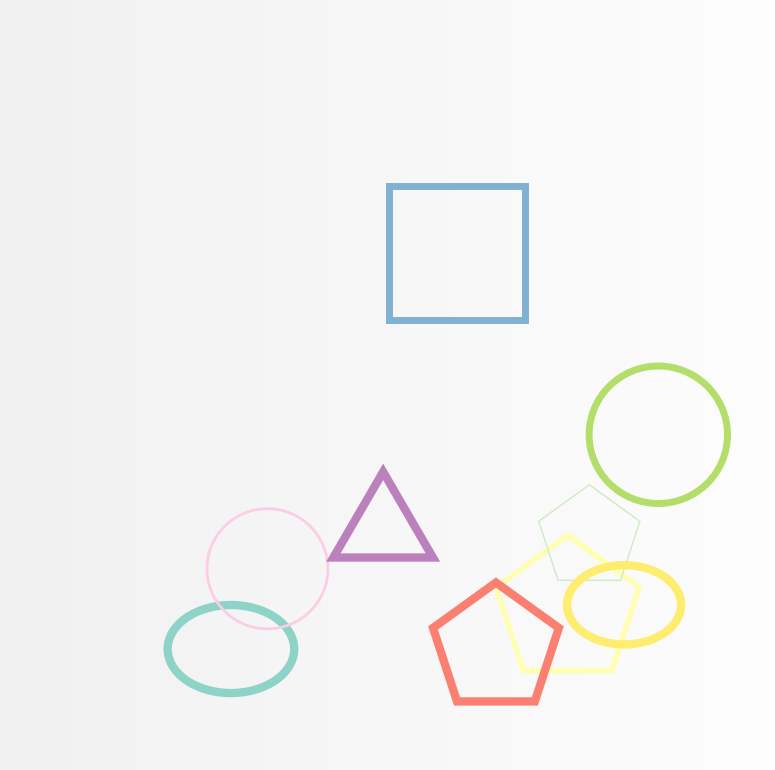[{"shape": "oval", "thickness": 3, "radius": 0.41, "center": [0.298, 0.157]}, {"shape": "pentagon", "thickness": 2, "radius": 0.49, "center": [0.732, 0.208]}, {"shape": "pentagon", "thickness": 3, "radius": 0.43, "center": [0.64, 0.158]}, {"shape": "square", "thickness": 2.5, "radius": 0.44, "center": [0.59, 0.671]}, {"shape": "circle", "thickness": 2.5, "radius": 0.45, "center": [0.849, 0.435]}, {"shape": "circle", "thickness": 1, "radius": 0.39, "center": [0.345, 0.261]}, {"shape": "triangle", "thickness": 3, "radius": 0.37, "center": [0.494, 0.313]}, {"shape": "pentagon", "thickness": 0.5, "radius": 0.34, "center": [0.76, 0.302]}, {"shape": "oval", "thickness": 3, "radius": 0.37, "center": [0.805, 0.215]}]